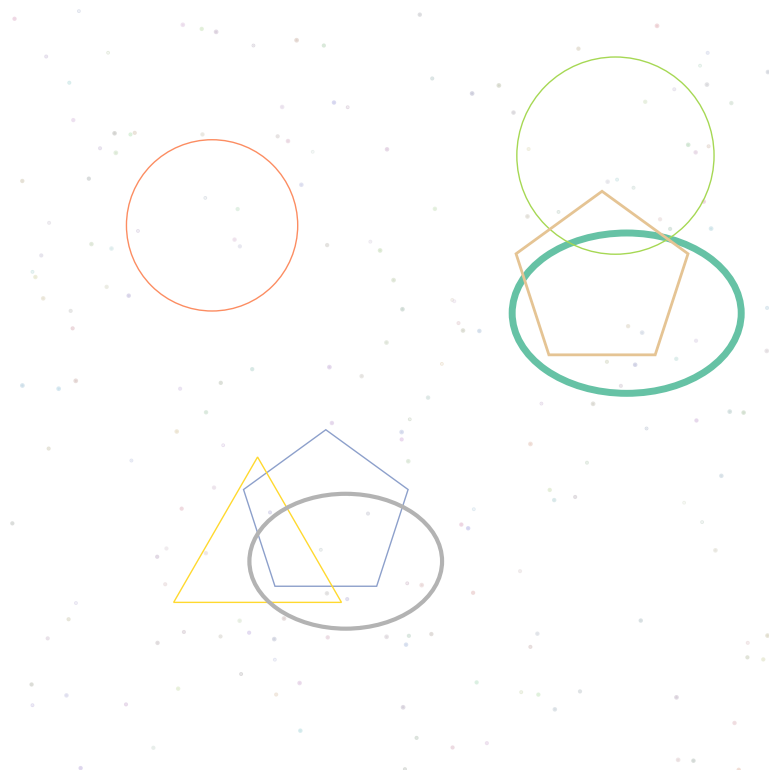[{"shape": "oval", "thickness": 2.5, "radius": 0.74, "center": [0.814, 0.593]}, {"shape": "circle", "thickness": 0.5, "radius": 0.56, "center": [0.275, 0.707]}, {"shape": "pentagon", "thickness": 0.5, "radius": 0.56, "center": [0.423, 0.33]}, {"shape": "circle", "thickness": 0.5, "radius": 0.64, "center": [0.799, 0.798]}, {"shape": "triangle", "thickness": 0.5, "radius": 0.63, "center": [0.334, 0.281]}, {"shape": "pentagon", "thickness": 1, "radius": 0.59, "center": [0.782, 0.634]}, {"shape": "oval", "thickness": 1.5, "radius": 0.63, "center": [0.449, 0.271]}]